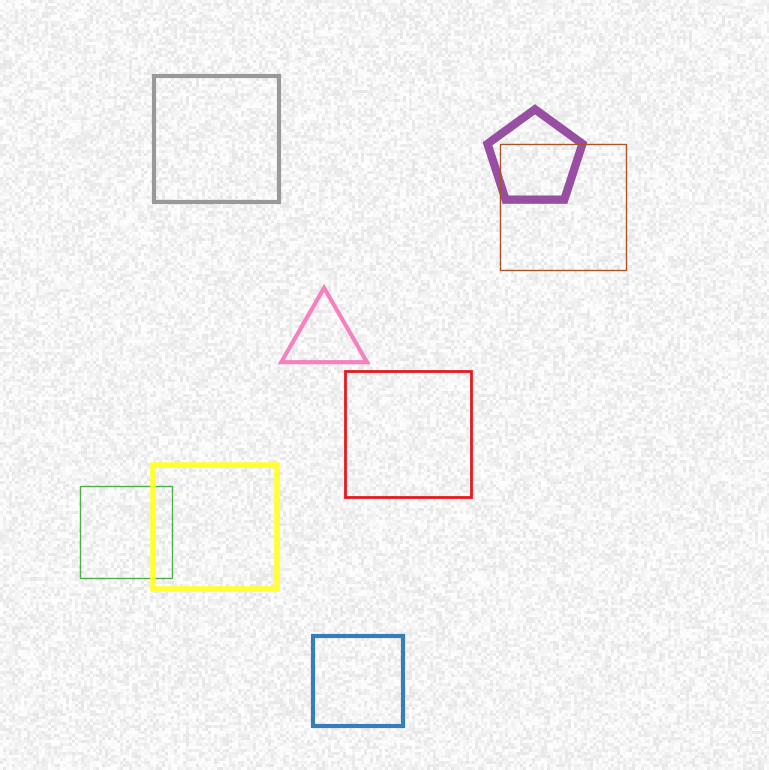[{"shape": "square", "thickness": 1, "radius": 0.41, "center": [0.53, 0.436]}, {"shape": "square", "thickness": 1.5, "radius": 0.29, "center": [0.464, 0.116]}, {"shape": "square", "thickness": 0.5, "radius": 0.3, "center": [0.163, 0.309]}, {"shape": "pentagon", "thickness": 3, "radius": 0.32, "center": [0.695, 0.793]}, {"shape": "square", "thickness": 2, "radius": 0.4, "center": [0.279, 0.315]}, {"shape": "square", "thickness": 0.5, "radius": 0.41, "center": [0.732, 0.731]}, {"shape": "triangle", "thickness": 1.5, "radius": 0.32, "center": [0.421, 0.562]}, {"shape": "square", "thickness": 1.5, "radius": 0.41, "center": [0.281, 0.819]}]